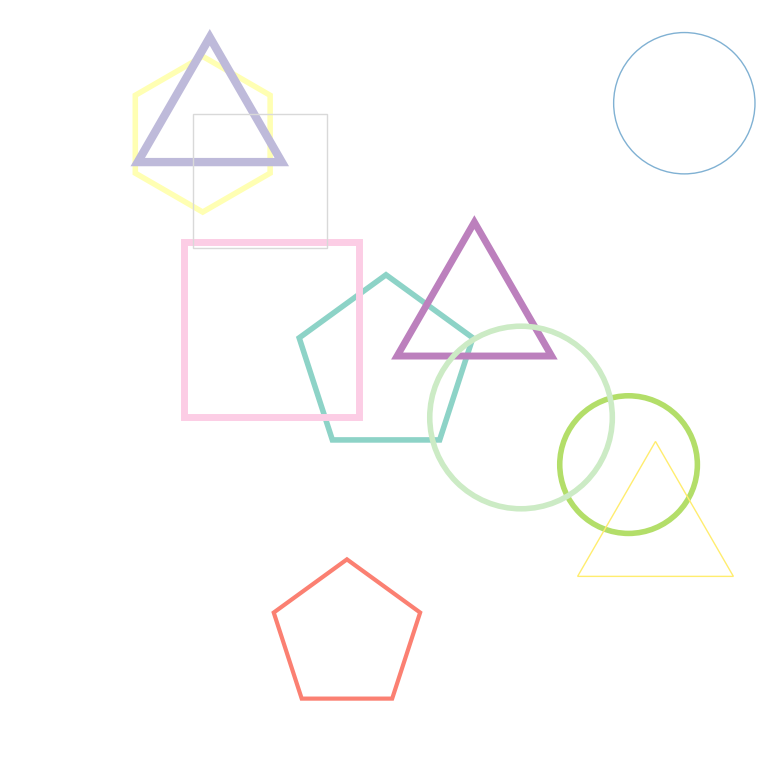[{"shape": "pentagon", "thickness": 2, "radius": 0.59, "center": [0.501, 0.525]}, {"shape": "hexagon", "thickness": 2, "radius": 0.51, "center": [0.263, 0.826]}, {"shape": "triangle", "thickness": 3, "radius": 0.54, "center": [0.272, 0.844]}, {"shape": "pentagon", "thickness": 1.5, "radius": 0.5, "center": [0.451, 0.174]}, {"shape": "circle", "thickness": 0.5, "radius": 0.46, "center": [0.889, 0.866]}, {"shape": "circle", "thickness": 2, "radius": 0.45, "center": [0.816, 0.397]}, {"shape": "square", "thickness": 2.5, "radius": 0.57, "center": [0.353, 0.572]}, {"shape": "square", "thickness": 0.5, "radius": 0.44, "center": [0.338, 0.765]}, {"shape": "triangle", "thickness": 2.5, "radius": 0.58, "center": [0.616, 0.596]}, {"shape": "circle", "thickness": 2, "radius": 0.59, "center": [0.677, 0.458]}, {"shape": "triangle", "thickness": 0.5, "radius": 0.58, "center": [0.851, 0.31]}]